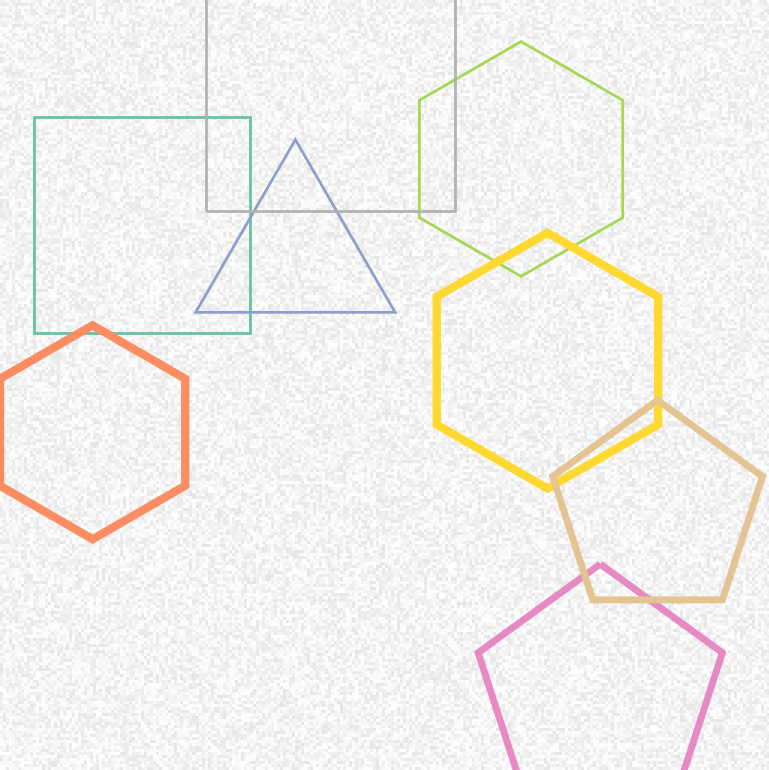[{"shape": "square", "thickness": 1, "radius": 0.7, "center": [0.184, 0.707]}, {"shape": "hexagon", "thickness": 3, "radius": 0.69, "center": [0.12, 0.439]}, {"shape": "triangle", "thickness": 1, "radius": 0.75, "center": [0.384, 0.669]}, {"shape": "pentagon", "thickness": 2.5, "radius": 0.83, "center": [0.78, 0.101]}, {"shape": "hexagon", "thickness": 1, "radius": 0.76, "center": [0.677, 0.794]}, {"shape": "hexagon", "thickness": 3, "radius": 0.83, "center": [0.711, 0.532]}, {"shape": "pentagon", "thickness": 2.5, "radius": 0.72, "center": [0.854, 0.337]}, {"shape": "square", "thickness": 1, "radius": 0.81, "center": [0.429, 0.888]}]